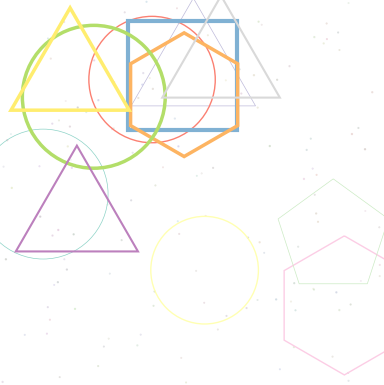[{"shape": "circle", "thickness": 0.5, "radius": 0.84, "center": [0.112, 0.496]}, {"shape": "circle", "thickness": 1, "radius": 0.7, "center": [0.531, 0.298]}, {"shape": "triangle", "thickness": 0.5, "radius": 0.93, "center": [0.502, 0.818]}, {"shape": "circle", "thickness": 1, "radius": 0.82, "center": [0.395, 0.793]}, {"shape": "square", "thickness": 3, "radius": 0.71, "center": [0.473, 0.803]}, {"shape": "hexagon", "thickness": 2.5, "radius": 0.8, "center": [0.478, 0.754]}, {"shape": "circle", "thickness": 2.5, "radius": 0.93, "center": [0.244, 0.749]}, {"shape": "hexagon", "thickness": 1, "radius": 0.9, "center": [0.894, 0.207]}, {"shape": "triangle", "thickness": 1.5, "radius": 0.88, "center": [0.574, 0.835]}, {"shape": "triangle", "thickness": 1.5, "radius": 0.92, "center": [0.2, 0.439]}, {"shape": "pentagon", "thickness": 0.5, "radius": 0.75, "center": [0.866, 0.385]}, {"shape": "triangle", "thickness": 2.5, "radius": 0.89, "center": [0.182, 0.802]}]